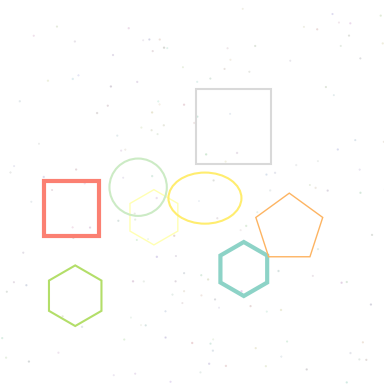[{"shape": "hexagon", "thickness": 3, "radius": 0.35, "center": [0.633, 0.301]}, {"shape": "hexagon", "thickness": 1, "radius": 0.36, "center": [0.4, 0.436]}, {"shape": "square", "thickness": 3, "radius": 0.36, "center": [0.186, 0.459]}, {"shape": "pentagon", "thickness": 1, "radius": 0.46, "center": [0.751, 0.407]}, {"shape": "hexagon", "thickness": 1.5, "radius": 0.39, "center": [0.195, 0.232]}, {"shape": "square", "thickness": 1.5, "radius": 0.49, "center": [0.607, 0.671]}, {"shape": "circle", "thickness": 1.5, "radius": 0.37, "center": [0.359, 0.514]}, {"shape": "oval", "thickness": 1.5, "radius": 0.47, "center": [0.532, 0.485]}]